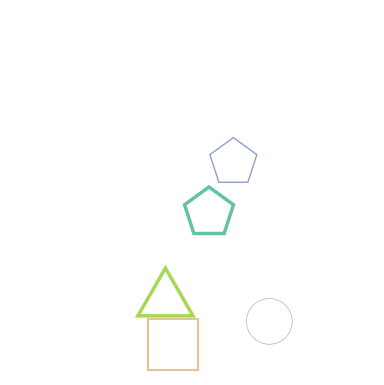[{"shape": "pentagon", "thickness": 2.5, "radius": 0.33, "center": [0.543, 0.448]}, {"shape": "pentagon", "thickness": 1, "radius": 0.32, "center": [0.606, 0.578]}, {"shape": "triangle", "thickness": 2.5, "radius": 0.41, "center": [0.43, 0.221]}, {"shape": "square", "thickness": 1.5, "radius": 0.33, "center": [0.449, 0.106]}, {"shape": "circle", "thickness": 0.5, "radius": 0.3, "center": [0.7, 0.165]}]